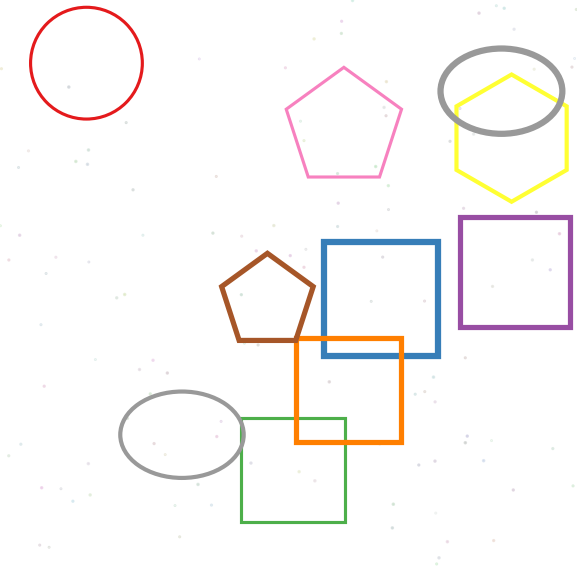[{"shape": "circle", "thickness": 1.5, "radius": 0.48, "center": [0.15, 0.89]}, {"shape": "square", "thickness": 3, "radius": 0.49, "center": [0.659, 0.481]}, {"shape": "square", "thickness": 1.5, "radius": 0.45, "center": [0.508, 0.186]}, {"shape": "square", "thickness": 2.5, "radius": 0.48, "center": [0.892, 0.528]}, {"shape": "square", "thickness": 2.5, "radius": 0.45, "center": [0.604, 0.324]}, {"shape": "hexagon", "thickness": 2, "radius": 0.55, "center": [0.886, 0.76]}, {"shape": "pentagon", "thickness": 2.5, "radius": 0.42, "center": [0.463, 0.477]}, {"shape": "pentagon", "thickness": 1.5, "radius": 0.52, "center": [0.595, 0.778]}, {"shape": "oval", "thickness": 3, "radius": 0.53, "center": [0.868, 0.841]}, {"shape": "oval", "thickness": 2, "radius": 0.53, "center": [0.315, 0.246]}]